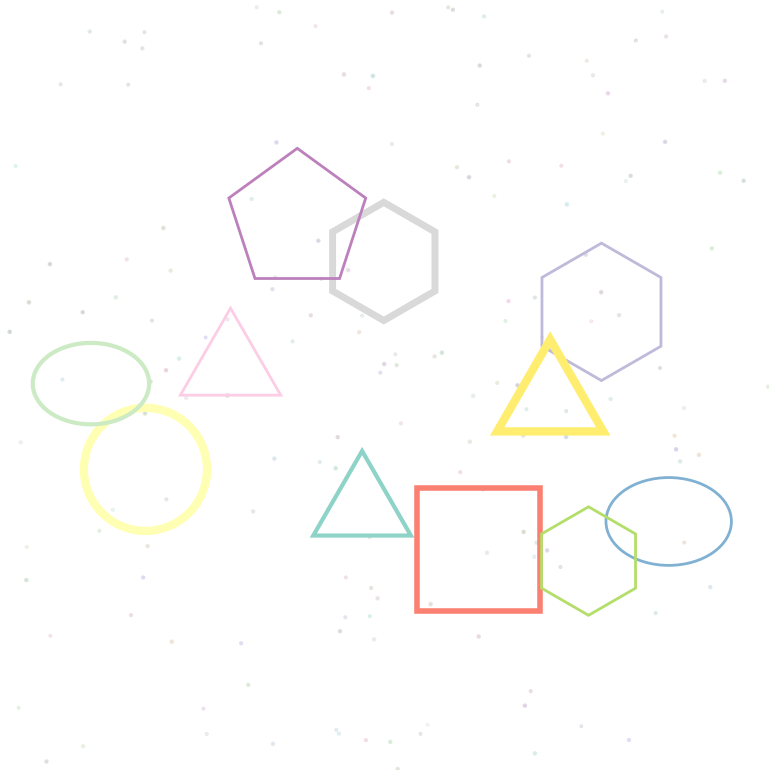[{"shape": "triangle", "thickness": 1.5, "radius": 0.37, "center": [0.47, 0.341]}, {"shape": "circle", "thickness": 3, "radius": 0.4, "center": [0.189, 0.39]}, {"shape": "hexagon", "thickness": 1, "radius": 0.45, "center": [0.781, 0.595]}, {"shape": "square", "thickness": 2, "radius": 0.4, "center": [0.621, 0.287]}, {"shape": "oval", "thickness": 1, "radius": 0.41, "center": [0.868, 0.323]}, {"shape": "hexagon", "thickness": 1, "radius": 0.35, "center": [0.764, 0.271]}, {"shape": "triangle", "thickness": 1, "radius": 0.38, "center": [0.299, 0.524]}, {"shape": "hexagon", "thickness": 2.5, "radius": 0.38, "center": [0.498, 0.66]}, {"shape": "pentagon", "thickness": 1, "radius": 0.47, "center": [0.386, 0.714]}, {"shape": "oval", "thickness": 1.5, "radius": 0.38, "center": [0.118, 0.502]}, {"shape": "triangle", "thickness": 3, "radius": 0.4, "center": [0.715, 0.479]}]